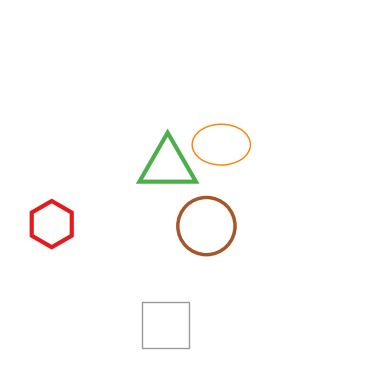[{"shape": "hexagon", "thickness": 3, "radius": 0.3, "center": [0.134, 0.418]}, {"shape": "triangle", "thickness": 3, "radius": 0.42, "center": [0.435, 0.571]}, {"shape": "oval", "thickness": 1, "radius": 0.38, "center": [0.575, 0.624]}, {"shape": "circle", "thickness": 2.5, "radius": 0.37, "center": [0.536, 0.413]}, {"shape": "square", "thickness": 1, "radius": 0.3, "center": [0.43, 0.156]}]